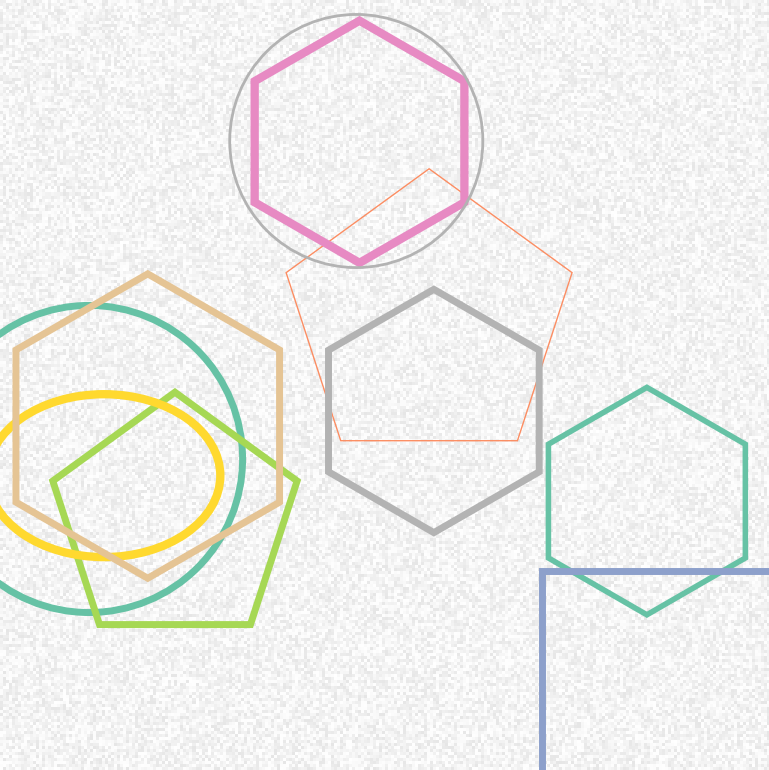[{"shape": "circle", "thickness": 2.5, "radius": 1.0, "center": [0.116, 0.404]}, {"shape": "hexagon", "thickness": 2, "radius": 0.74, "center": [0.84, 0.349]}, {"shape": "pentagon", "thickness": 0.5, "radius": 0.98, "center": [0.557, 0.586]}, {"shape": "square", "thickness": 2.5, "radius": 0.78, "center": [0.86, 0.102]}, {"shape": "hexagon", "thickness": 3, "radius": 0.79, "center": [0.467, 0.816]}, {"shape": "pentagon", "thickness": 2.5, "radius": 0.83, "center": [0.227, 0.324]}, {"shape": "oval", "thickness": 3, "radius": 0.76, "center": [0.135, 0.382]}, {"shape": "hexagon", "thickness": 2.5, "radius": 0.99, "center": [0.192, 0.447]}, {"shape": "hexagon", "thickness": 2.5, "radius": 0.79, "center": [0.563, 0.466]}, {"shape": "circle", "thickness": 1, "radius": 0.82, "center": [0.463, 0.817]}]